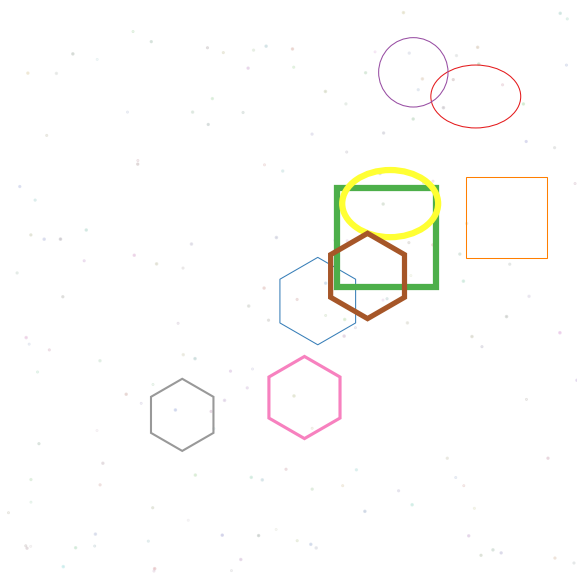[{"shape": "oval", "thickness": 0.5, "radius": 0.39, "center": [0.824, 0.832]}, {"shape": "hexagon", "thickness": 0.5, "radius": 0.38, "center": [0.55, 0.478]}, {"shape": "square", "thickness": 3, "radius": 0.43, "center": [0.67, 0.588]}, {"shape": "circle", "thickness": 0.5, "radius": 0.3, "center": [0.716, 0.874]}, {"shape": "square", "thickness": 0.5, "radius": 0.35, "center": [0.878, 0.622]}, {"shape": "oval", "thickness": 3, "radius": 0.42, "center": [0.676, 0.647]}, {"shape": "hexagon", "thickness": 2.5, "radius": 0.37, "center": [0.636, 0.521]}, {"shape": "hexagon", "thickness": 1.5, "radius": 0.36, "center": [0.527, 0.311]}, {"shape": "hexagon", "thickness": 1, "radius": 0.31, "center": [0.316, 0.281]}]